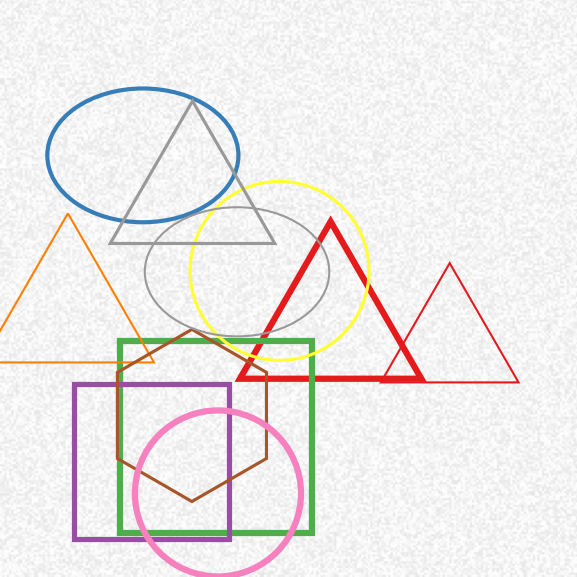[{"shape": "triangle", "thickness": 1, "radius": 0.69, "center": [0.779, 0.406]}, {"shape": "triangle", "thickness": 3, "radius": 0.91, "center": [0.573, 0.434]}, {"shape": "oval", "thickness": 2, "radius": 0.83, "center": [0.247, 0.73]}, {"shape": "square", "thickness": 3, "radius": 0.83, "center": [0.374, 0.243]}, {"shape": "square", "thickness": 2.5, "radius": 0.67, "center": [0.262, 0.2]}, {"shape": "triangle", "thickness": 1, "radius": 0.86, "center": [0.118, 0.458]}, {"shape": "circle", "thickness": 1.5, "radius": 0.77, "center": [0.484, 0.53]}, {"shape": "hexagon", "thickness": 1.5, "radius": 0.75, "center": [0.332, 0.28]}, {"shape": "circle", "thickness": 3, "radius": 0.72, "center": [0.377, 0.145]}, {"shape": "triangle", "thickness": 1.5, "radius": 0.82, "center": [0.333, 0.66]}, {"shape": "oval", "thickness": 1, "radius": 0.8, "center": [0.41, 0.528]}]